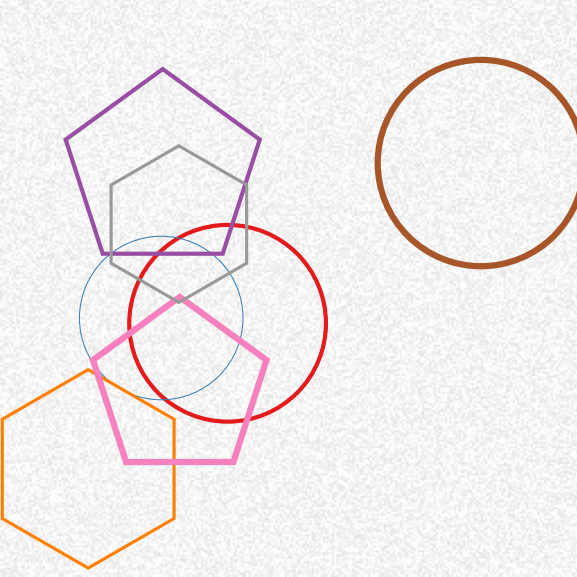[{"shape": "circle", "thickness": 2, "radius": 0.85, "center": [0.394, 0.439]}, {"shape": "circle", "thickness": 0.5, "radius": 0.71, "center": [0.279, 0.448]}, {"shape": "pentagon", "thickness": 2, "radius": 0.88, "center": [0.282, 0.703]}, {"shape": "hexagon", "thickness": 1.5, "radius": 0.86, "center": [0.153, 0.187]}, {"shape": "circle", "thickness": 3, "radius": 0.89, "center": [0.833, 0.717]}, {"shape": "pentagon", "thickness": 3, "radius": 0.79, "center": [0.311, 0.327]}, {"shape": "hexagon", "thickness": 1.5, "radius": 0.68, "center": [0.31, 0.611]}]